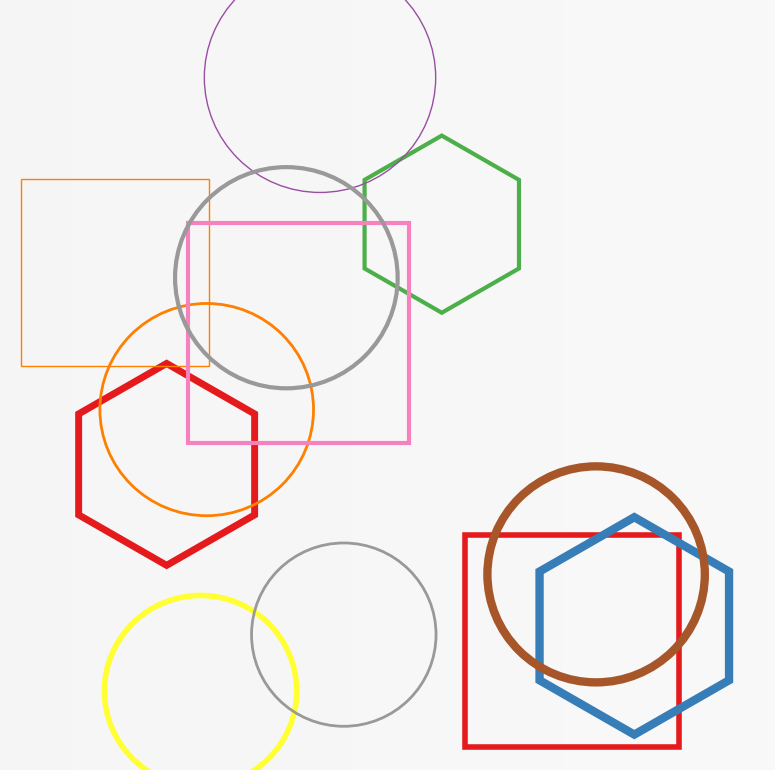[{"shape": "hexagon", "thickness": 2.5, "radius": 0.66, "center": [0.215, 0.397]}, {"shape": "square", "thickness": 2, "radius": 0.69, "center": [0.738, 0.168]}, {"shape": "hexagon", "thickness": 3, "radius": 0.71, "center": [0.818, 0.187]}, {"shape": "hexagon", "thickness": 1.5, "radius": 0.58, "center": [0.57, 0.709]}, {"shape": "circle", "thickness": 0.5, "radius": 0.75, "center": [0.413, 0.899]}, {"shape": "square", "thickness": 0.5, "radius": 0.61, "center": [0.148, 0.646]}, {"shape": "circle", "thickness": 1, "radius": 0.69, "center": [0.267, 0.468]}, {"shape": "circle", "thickness": 2, "radius": 0.62, "center": [0.259, 0.103]}, {"shape": "circle", "thickness": 3, "radius": 0.7, "center": [0.769, 0.254]}, {"shape": "square", "thickness": 1.5, "radius": 0.71, "center": [0.385, 0.568]}, {"shape": "circle", "thickness": 1, "radius": 0.6, "center": [0.444, 0.176]}, {"shape": "circle", "thickness": 1.5, "radius": 0.72, "center": [0.369, 0.639]}]